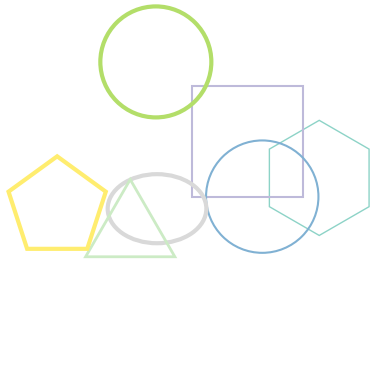[{"shape": "hexagon", "thickness": 1, "radius": 0.75, "center": [0.829, 0.538]}, {"shape": "square", "thickness": 1.5, "radius": 0.72, "center": [0.643, 0.633]}, {"shape": "circle", "thickness": 1.5, "radius": 0.73, "center": [0.681, 0.489]}, {"shape": "circle", "thickness": 3, "radius": 0.72, "center": [0.405, 0.839]}, {"shape": "oval", "thickness": 3, "radius": 0.64, "center": [0.408, 0.458]}, {"shape": "triangle", "thickness": 2, "radius": 0.67, "center": [0.338, 0.4]}, {"shape": "pentagon", "thickness": 3, "radius": 0.66, "center": [0.148, 0.461]}]